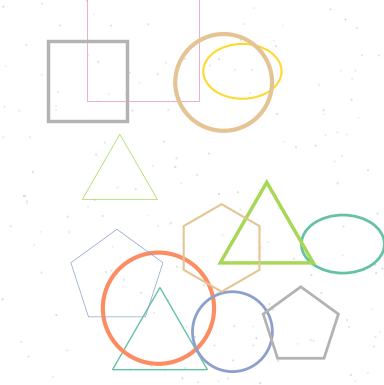[{"shape": "triangle", "thickness": 1, "radius": 0.71, "center": [0.415, 0.111]}, {"shape": "oval", "thickness": 2, "radius": 0.54, "center": [0.891, 0.366]}, {"shape": "circle", "thickness": 3, "radius": 0.72, "center": [0.412, 0.199]}, {"shape": "circle", "thickness": 2, "radius": 0.52, "center": [0.604, 0.138]}, {"shape": "pentagon", "thickness": 0.5, "radius": 0.63, "center": [0.304, 0.279]}, {"shape": "square", "thickness": 0.5, "radius": 0.72, "center": [0.371, 0.881]}, {"shape": "triangle", "thickness": 2.5, "radius": 0.7, "center": [0.693, 0.387]}, {"shape": "triangle", "thickness": 0.5, "radius": 0.56, "center": [0.311, 0.538]}, {"shape": "oval", "thickness": 1.5, "radius": 0.51, "center": [0.63, 0.815]}, {"shape": "hexagon", "thickness": 1.5, "radius": 0.57, "center": [0.576, 0.356]}, {"shape": "circle", "thickness": 3, "radius": 0.63, "center": [0.581, 0.786]}, {"shape": "pentagon", "thickness": 2, "radius": 0.51, "center": [0.781, 0.152]}, {"shape": "square", "thickness": 2.5, "radius": 0.51, "center": [0.228, 0.79]}]